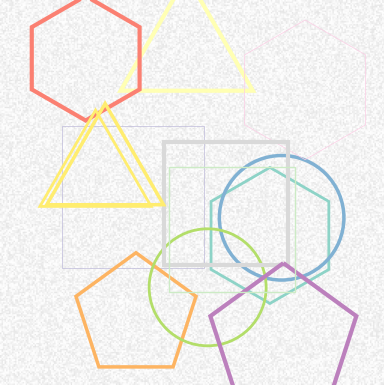[{"shape": "hexagon", "thickness": 2, "radius": 0.88, "center": [0.701, 0.388]}, {"shape": "triangle", "thickness": 3, "radius": 0.99, "center": [0.485, 0.864]}, {"shape": "square", "thickness": 0.5, "radius": 0.92, "center": [0.346, 0.488]}, {"shape": "hexagon", "thickness": 3, "radius": 0.81, "center": [0.223, 0.849]}, {"shape": "circle", "thickness": 2.5, "radius": 0.81, "center": [0.732, 0.434]}, {"shape": "pentagon", "thickness": 2.5, "radius": 0.82, "center": [0.353, 0.18]}, {"shape": "circle", "thickness": 2, "radius": 0.76, "center": [0.539, 0.254]}, {"shape": "hexagon", "thickness": 0.5, "radius": 0.91, "center": [0.793, 0.767]}, {"shape": "square", "thickness": 3, "radius": 0.8, "center": [0.587, 0.471]}, {"shape": "pentagon", "thickness": 3, "radius": 1.0, "center": [0.736, 0.117]}, {"shape": "square", "thickness": 1, "radius": 0.82, "center": [0.602, 0.404]}, {"shape": "triangle", "thickness": 2, "radius": 0.83, "center": [0.248, 0.547]}, {"shape": "triangle", "thickness": 2.5, "radius": 0.88, "center": [0.273, 0.556]}]